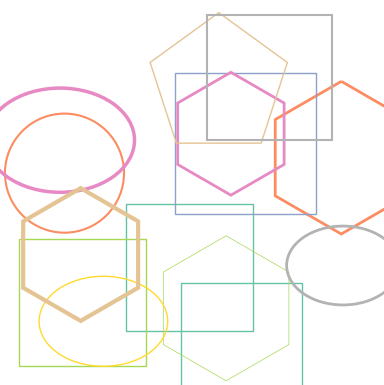[{"shape": "square", "thickness": 1, "radius": 0.83, "center": [0.492, 0.306]}, {"shape": "square", "thickness": 1, "radius": 0.79, "center": [0.628, 0.108]}, {"shape": "hexagon", "thickness": 2, "radius": 0.99, "center": [0.887, 0.59]}, {"shape": "circle", "thickness": 1.5, "radius": 0.77, "center": [0.167, 0.55]}, {"shape": "square", "thickness": 1, "radius": 0.91, "center": [0.638, 0.628]}, {"shape": "hexagon", "thickness": 2, "radius": 0.8, "center": [0.6, 0.653]}, {"shape": "oval", "thickness": 2.5, "radius": 0.97, "center": [0.156, 0.636]}, {"shape": "square", "thickness": 1, "radius": 0.82, "center": [0.215, 0.215]}, {"shape": "hexagon", "thickness": 0.5, "radius": 0.94, "center": [0.587, 0.199]}, {"shape": "oval", "thickness": 1, "radius": 0.84, "center": [0.269, 0.166]}, {"shape": "hexagon", "thickness": 3, "radius": 0.86, "center": [0.21, 0.339]}, {"shape": "pentagon", "thickness": 1, "radius": 0.94, "center": [0.568, 0.78]}, {"shape": "square", "thickness": 1.5, "radius": 0.81, "center": [0.699, 0.799]}, {"shape": "oval", "thickness": 2, "radius": 0.73, "center": [0.891, 0.31]}]